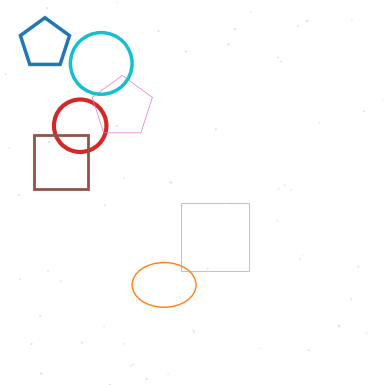[{"shape": "pentagon", "thickness": 2.5, "radius": 0.34, "center": [0.117, 0.887]}, {"shape": "oval", "thickness": 1, "radius": 0.42, "center": [0.426, 0.26]}, {"shape": "circle", "thickness": 3, "radius": 0.34, "center": [0.208, 0.673]}, {"shape": "square", "thickness": 2, "radius": 0.35, "center": [0.158, 0.579]}, {"shape": "pentagon", "thickness": 0.5, "radius": 0.41, "center": [0.318, 0.722]}, {"shape": "square", "thickness": 0.5, "radius": 0.44, "center": [0.559, 0.385]}, {"shape": "circle", "thickness": 2.5, "radius": 0.4, "center": [0.263, 0.835]}]